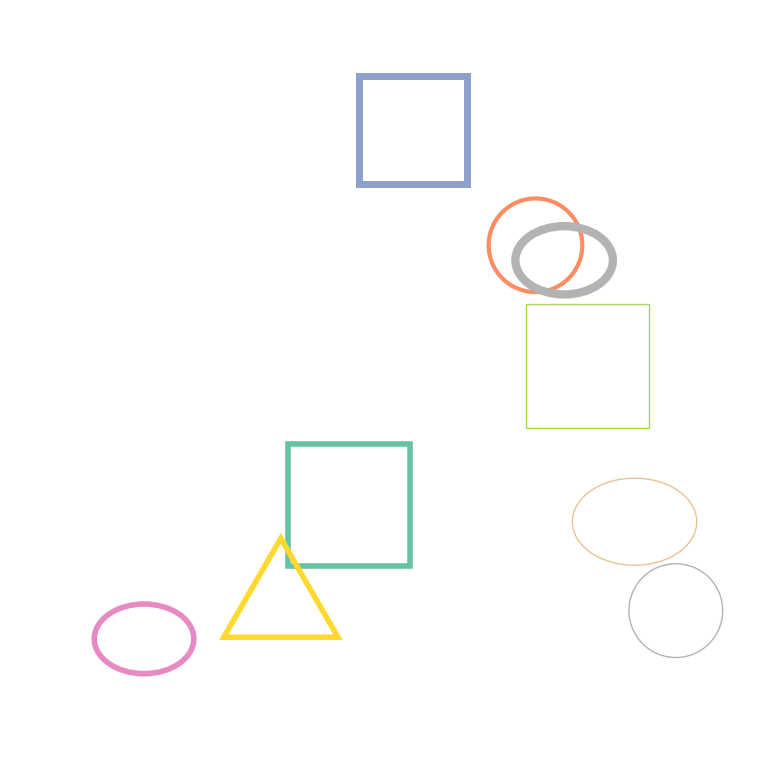[{"shape": "square", "thickness": 2, "radius": 0.4, "center": [0.453, 0.344]}, {"shape": "circle", "thickness": 1.5, "radius": 0.3, "center": [0.695, 0.681]}, {"shape": "square", "thickness": 2.5, "radius": 0.35, "center": [0.536, 0.831]}, {"shape": "oval", "thickness": 2, "radius": 0.32, "center": [0.187, 0.17]}, {"shape": "square", "thickness": 0.5, "radius": 0.4, "center": [0.763, 0.525]}, {"shape": "triangle", "thickness": 2, "radius": 0.43, "center": [0.365, 0.215]}, {"shape": "oval", "thickness": 0.5, "radius": 0.4, "center": [0.824, 0.322]}, {"shape": "circle", "thickness": 0.5, "radius": 0.3, "center": [0.878, 0.207]}, {"shape": "oval", "thickness": 3, "radius": 0.32, "center": [0.733, 0.662]}]